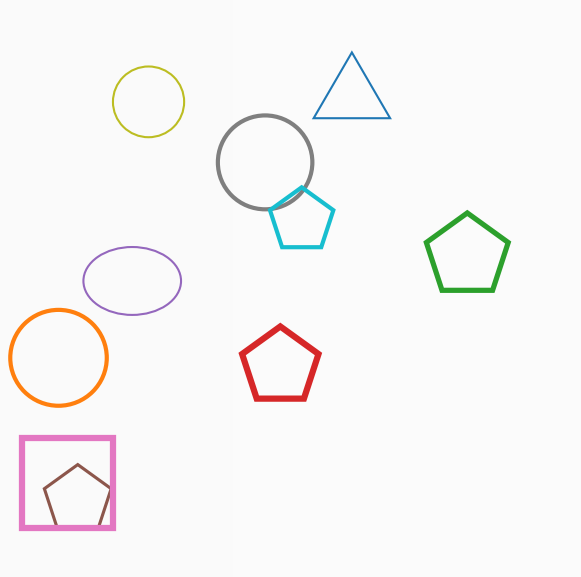[{"shape": "triangle", "thickness": 1, "radius": 0.38, "center": [0.605, 0.832]}, {"shape": "circle", "thickness": 2, "radius": 0.42, "center": [0.101, 0.38]}, {"shape": "pentagon", "thickness": 2.5, "radius": 0.37, "center": [0.804, 0.556]}, {"shape": "pentagon", "thickness": 3, "radius": 0.35, "center": [0.482, 0.365]}, {"shape": "oval", "thickness": 1, "radius": 0.42, "center": [0.227, 0.513]}, {"shape": "pentagon", "thickness": 1.5, "radius": 0.3, "center": [0.134, 0.134]}, {"shape": "square", "thickness": 3, "radius": 0.39, "center": [0.117, 0.163]}, {"shape": "circle", "thickness": 2, "radius": 0.41, "center": [0.456, 0.718]}, {"shape": "circle", "thickness": 1, "radius": 0.31, "center": [0.256, 0.823]}, {"shape": "pentagon", "thickness": 2, "radius": 0.29, "center": [0.519, 0.617]}]